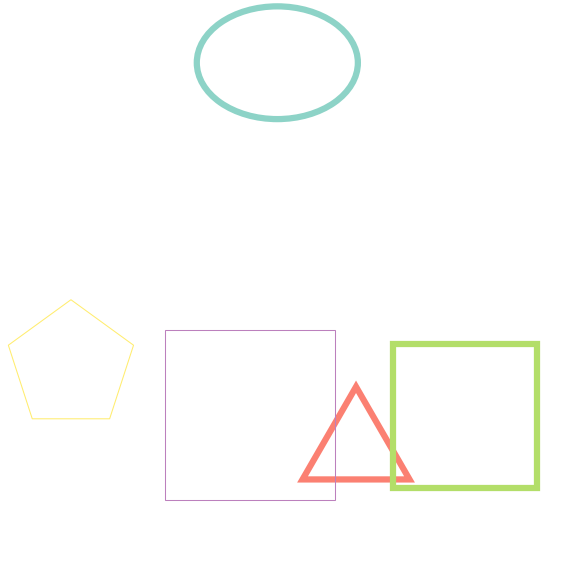[{"shape": "oval", "thickness": 3, "radius": 0.7, "center": [0.48, 0.891]}, {"shape": "triangle", "thickness": 3, "radius": 0.53, "center": [0.616, 0.222]}, {"shape": "square", "thickness": 3, "radius": 0.62, "center": [0.805, 0.279]}, {"shape": "square", "thickness": 0.5, "radius": 0.74, "center": [0.432, 0.28]}, {"shape": "pentagon", "thickness": 0.5, "radius": 0.57, "center": [0.123, 0.366]}]